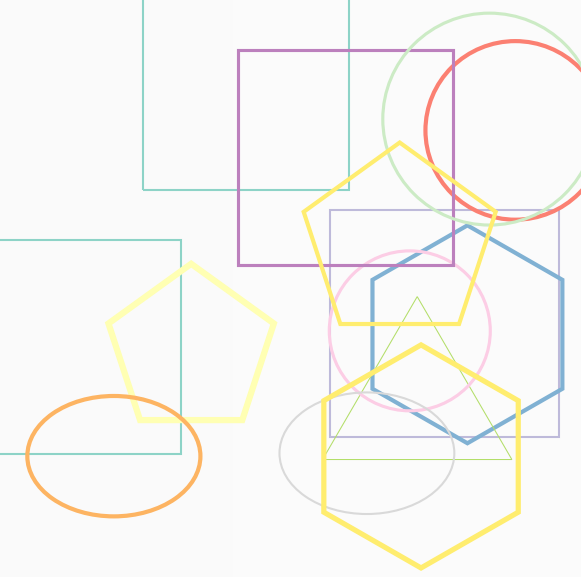[{"shape": "square", "thickness": 1, "radius": 0.93, "center": [0.126, 0.399]}, {"shape": "square", "thickness": 1, "radius": 0.89, "center": [0.423, 0.847]}, {"shape": "pentagon", "thickness": 3, "radius": 0.75, "center": [0.329, 0.393]}, {"shape": "square", "thickness": 1, "radius": 0.98, "center": [0.764, 0.439]}, {"shape": "circle", "thickness": 2, "radius": 0.77, "center": [0.887, 0.773]}, {"shape": "hexagon", "thickness": 2, "radius": 0.94, "center": [0.804, 0.42]}, {"shape": "oval", "thickness": 2, "radius": 0.74, "center": [0.196, 0.209]}, {"shape": "triangle", "thickness": 0.5, "radius": 0.94, "center": [0.718, 0.297]}, {"shape": "circle", "thickness": 1.5, "radius": 0.69, "center": [0.705, 0.426]}, {"shape": "oval", "thickness": 1, "radius": 0.75, "center": [0.631, 0.214]}, {"shape": "square", "thickness": 1.5, "radius": 0.93, "center": [0.594, 0.727]}, {"shape": "circle", "thickness": 1.5, "radius": 0.92, "center": [0.842, 0.793]}, {"shape": "pentagon", "thickness": 2, "radius": 0.87, "center": [0.688, 0.579]}, {"shape": "hexagon", "thickness": 2.5, "radius": 0.97, "center": [0.724, 0.209]}]